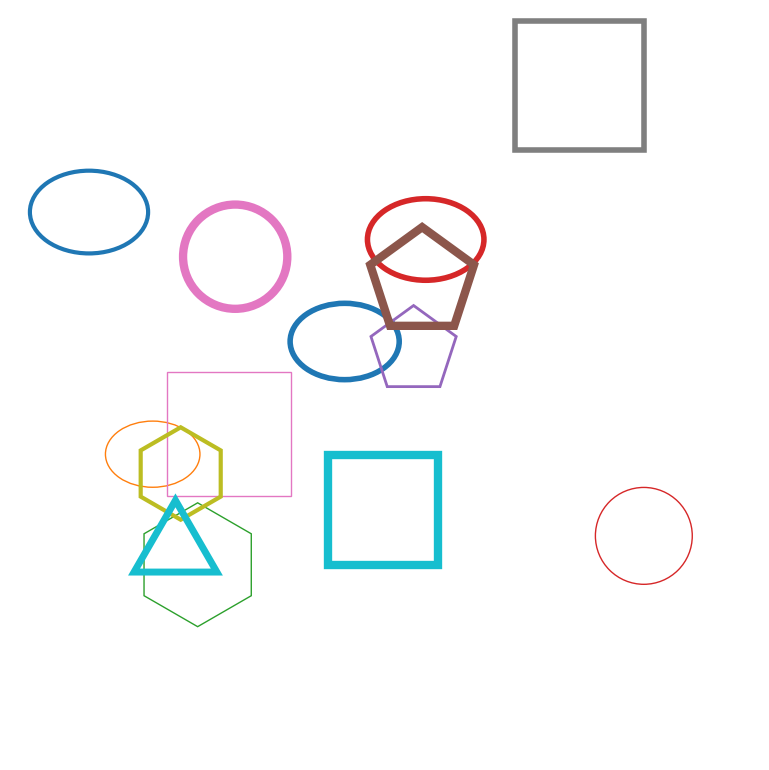[{"shape": "oval", "thickness": 1.5, "radius": 0.38, "center": [0.116, 0.725]}, {"shape": "oval", "thickness": 2, "radius": 0.35, "center": [0.448, 0.557]}, {"shape": "oval", "thickness": 0.5, "radius": 0.31, "center": [0.198, 0.41]}, {"shape": "hexagon", "thickness": 0.5, "radius": 0.4, "center": [0.257, 0.267]}, {"shape": "oval", "thickness": 2, "radius": 0.38, "center": [0.553, 0.689]}, {"shape": "circle", "thickness": 0.5, "radius": 0.31, "center": [0.836, 0.304]}, {"shape": "pentagon", "thickness": 1, "radius": 0.29, "center": [0.537, 0.545]}, {"shape": "pentagon", "thickness": 3, "radius": 0.35, "center": [0.548, 0.634]}, {"shape": "circle", "thickness": 3, "radius": 0.34, "center": [0.305, 0.667]}, {"shape": "square", "thickness": 0.5, "radius": 0.4, "center": [0.297, 0.437]}, {"shape": "square", "thickness": 2, "radius": 0.42, "center": [0.752, 0.889]}, {"shape": "hexagon", "thickness": 1.5, "radius": 0.3, "center": [0.235, 0.385]}, {"shape": "square", "thickness": 3, "radius": 0.36, "center": [0.498, 0.337]}, {"shape": "triangle", "thickness": 2.5, "radius": 0.31, "center": [0.228, 0.288]}]